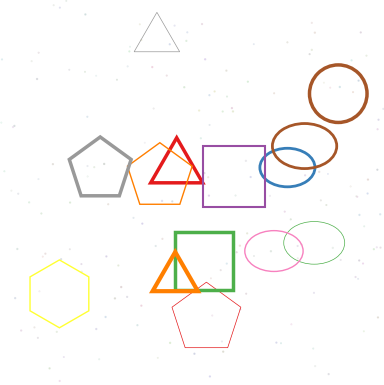[{"shape": "triangle", "thickness": 2.5, "radius": 0.39, "center": [0.459, 0.564]}, {"shape": "pentagon", "thickness": 0.5, "radius": 0.47, "center": [0.536, 0.173]}, {"shape": "oval", "thickness": 2, "radius": 0.36, "center": [0.747, 0.565]}, {"shape": "square", "thickness": 2.5, "radius": 0.38, "center": [0.53, 0.323]}, {"shape": "oval", "thickness": 0.5, "radius": 0.4, "center": [0.816, 0.369]}, {"shape": "square", "thickness": 1.5, "radius": 0.4, "center": [0.608, 0.542]}, {"shape": "triangle", "thickness": 3, "radius": 0.34, "center": [0.455, 0.278]}, {"shape": "pentagon", "thickness": 1, "radius": 0.44, "center": [0.415, 0.541]}, {"shape": "hexagon", "thickness": 1, "radius": 0.44, "center": [0.154, 0.237]}, {"shape": "oval", "thickness": 2, "radius": 0.42, "center": [0.791, 0.621]}, {"shape": "circle", "thickness": 2.5, "radius": 0.37, "center": [0.879, 0.757]}, {"shape": "oval", "thickness": 1, "radius": 0.38, "center": [0.712, 0.348]}, {"shape": "pentagon", "thickness": 2.5, "radius": 0.42, "center": [0.26, 0.56]}, {"shape": "triangle", "thickness": 0.5, "radius": 0.34, "center": [0.408, 0.9]}]